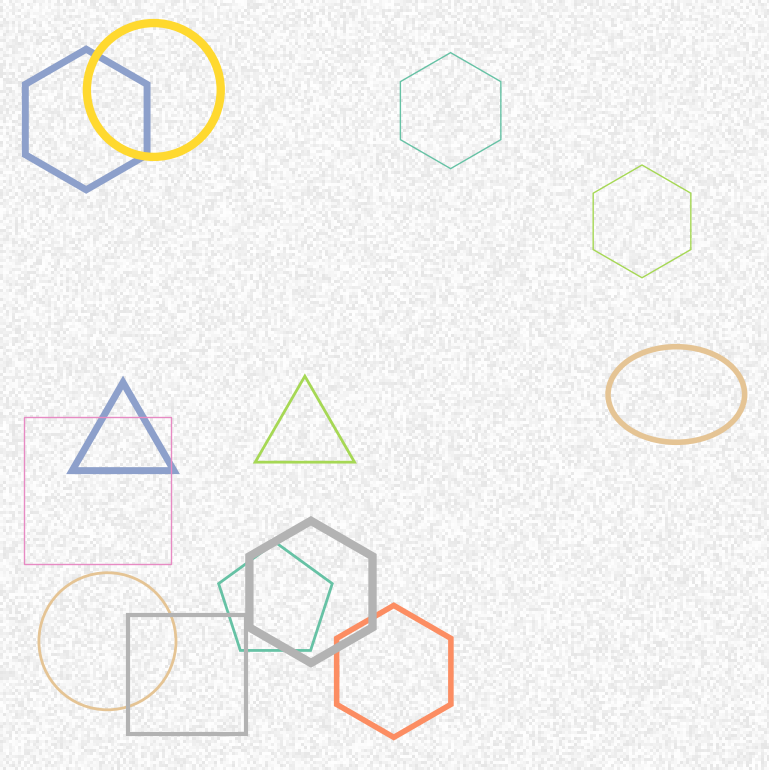[{"shape": "pentagon", "thickness": 1, "radius": 0.39, "center": [0.358, 0.218]}, {"shape": "hexagon", "thickness": 0.5, "radius": 0.38, "center": [0.585, 0.856]}, {"shape": "hexagon", "thickness": 2, "radius": 0.43, "center": [0.511, 0.128]}, {"shape": "triangle", "thickness": 2.5, "radius": 0.38, "center": [0.16, 0.427]}, {"shape": "hexagon", "thickness": 2.5, "radius": 0.46, "center": [0.112, 0.845]}, {"shape": "square", "thickness": 0.5, "radius": 0.48, "center": [0.127, 0.363]}, {"shape": "hexagon", "thickness": 0.5, "radius": 0.37, "center": [0.834, 0.712]}, {"shape": "triangle", "thickness": 1, "radius": 0.37, "center": [0.396, 0.437]}, {"shape": "circle", "thickness": 3, "radius": 0.43, "center": [0.2, 0.883]}, {"shape": "circle", "thickness": 1, "radius": 0.45, "center": [0.14, 0.167]}, {"shape": "oval", "thickness": 2, "radius": 0.44, "center": [0.878, 0.488]}, {"shape": "square", "thickness": 1.5, "radius": 0.38, "center": [0.243, 0.124]}, {"shape": "hexagon", "thickness": 3, "radius": 0.46, "center": [0.404, 0.231]}]